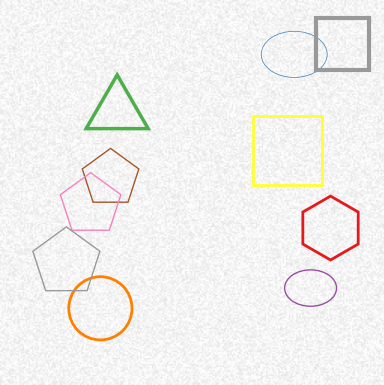[{"shape": "hexagon", "thickness": 2, "radius": 0.42, "center": [0.859, 0.408]}, {"shape": "oval", "thickness": 0.5, "radius": 0.43, "center": [0.764, 0.859]}, {"shape": "triangle", "thickness": 2.5, "radius": 0.47, "center": [0.304, 0.712]}, {"shape": "oval", "thickness": 1, "radius": 0.34, "center": [0.807, 0.252]}, {"shape": "circle", "thickness": 2, "radius": 0.41, "center": [0.261, 0.199]}, {"shape": "square", "thickness": 2, "radius": 0.44, "center": [0.747, 0.609]}, {"shape": "pentagon", "thickness": 1, "radius": 0.39, "center": [0.287, 0.537]}, {"shape": "pentagon", "thickness": 1, "radius": 0.41, "center": [0.235, 0.469]}, {"shape": "square", "thickness": 3, "radius": 0.34, "center": [0.889, 0.886]}, {"shape": "pentagon", "thickness": 1, "radius": 0.46, "center": [0.172, 0.319]}]